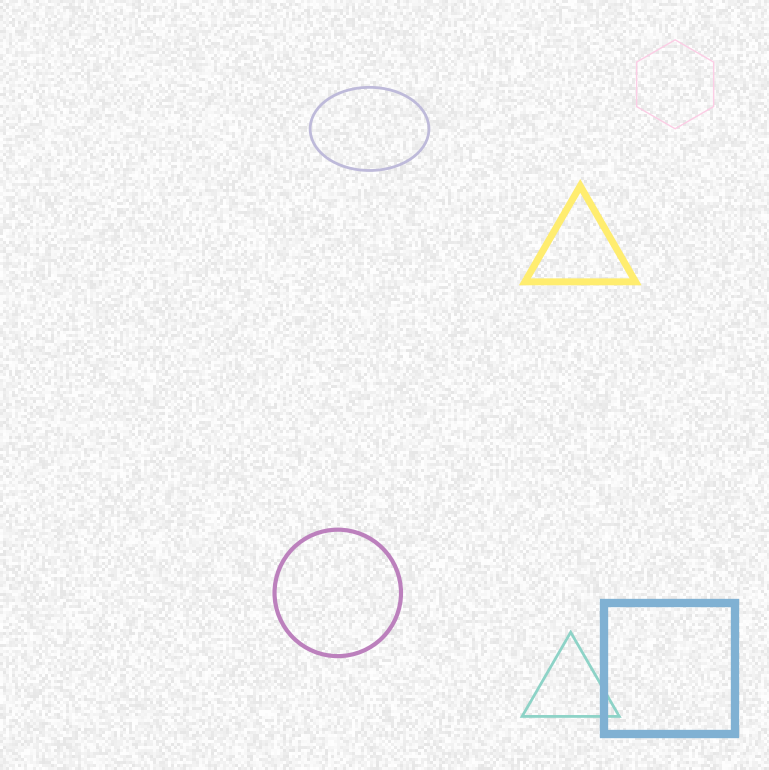[{"shape": "triangle", "thickness": 1, "radius": 0.36, "center": [0.741, 0.106]}, {"shape": "oval", "thickness": 1, "radius": 0.39, "center": [0.48, 0.833]}, {"shape": "square", "thickness": 3, "radius": 0.42, "center": [0.869, 0.132]}, {"shape": "hexagon", "thickness": 0.5, "radius": 0.29, "center": [0.877, 0.891]}, {"shape": "circle", "thickness": 1.5, "radius": 0.41, "center": [0.439, 0.23]}, {"shape": "triangle", "thickness": 2.5, "radius": 0.42, "center": [0.754, 0.676]}]